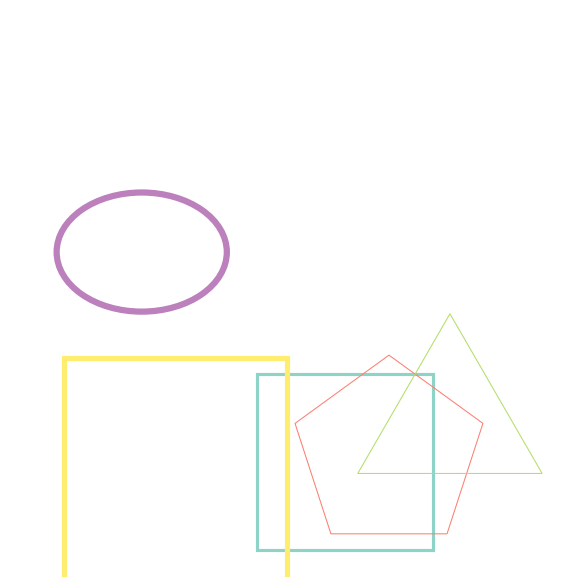[{"shape": "square", "thickness": 1.5, "radius": 0.76, "center": [0.598, 0.199]}, {"shape": "pentagon", "thickness": 0.5, "radius": 0.86, "center": [0.674, 0.213]}, {"shape": "triangle", "thickness": 0.5, "radius": 0.92, "center": [0.779, 0.271]}, {"shape": "oval", "thickness": 3, "radius": 0.74, "center": [0.245, 0.563]}, {"shape": "square", "thickness": 2.5, "radius": 0.97, "center": [0.304, 0.186]}]